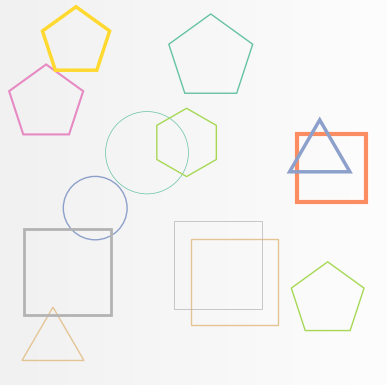[{"shape": "circle", "thickness": 0.5, "radius": 0.53, "center": [0.379, 0.603]}, {"shape": "pentagon", "thickness": 1, "radius": 0.57, "center": [0.544, 0.85]}, {"shape": "square", "thickness": 3, "radius": 0.45, "center": [0.856, 0.564]}, {"shape": "triangle", "thickness": 2.5, "radius": 0.45, "center": [0.825, 0.599]}, {"shape": "circle", "thickness": 1, "radius": 0.41, "center": [0.246, 0.459]}, {"shape": "pentagon", "thickness": 1.5, "radius": 0.5, "center": [0.119, 0.732]}, {"shape": "hexagon", "thickness": 1, "radius": 0.44, "center": [0.481, 0.63]}, {"shape": "pentagon", "thickness": 1, "radius": 0.49, "center": [0.846, 0.221]}, {"shape": "pentagon", "thickness": 2.5, "radius": 0.46, "center": [0.196, 0.891]}, {"shape": "square", "thickness": 1, "radius": 0.56, "center": [0.604, 0.267]}, {"shape": "triangle", "thickness": 1, "radius": 0.46, "center": [0.137, 0.11]}, {"shape": "square", "thickness": 0.5, "radius": 0.57, "center": [0.562, 0.311]}, {"shape": "square", "thickness": 2, "radius": 0.56, "center": [0.174, 0.293]}]